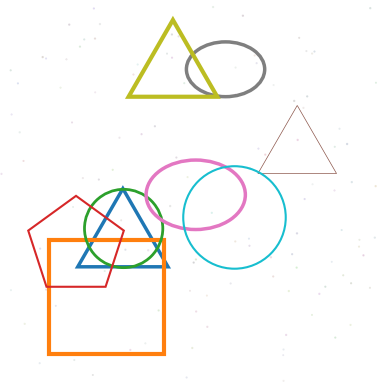[{"shape": "triangle", "thickness": 2.5, "radius": 0.68, "center": [0.319, 0.375]}, {"shape": "square", "thickness": 3, "radius": 0.75, "center": [0.277, 0.229]}, {"shape": "circle", "thickness": 2, "radius": 0.51, "center": [0.321, 0.407]}, {"shape": "pentagon", "thickness": 1.5, "radius": 0.65, "center": [0.197, 0.361]}, {"shape": "triangle", "thickness": 0.5, "radius": 0.59, "center": [0.772, 0.608]}, {"shape": "oval", "thickness": 2.5, "radius": 0.64, "center": [0.508, 0.494]}, {"shape": "oval", "thickness": 2.5, "radius": 0.51, "center": [0.586, 0.82]}, {"shape": "triangle", "thickness": 3, "radius": 0.66, "center": [0.449, 0.815]}, {"shape": "circle", "thickness": 1.5, "radius": 0.67, "center": [0.609, 0.435]}]